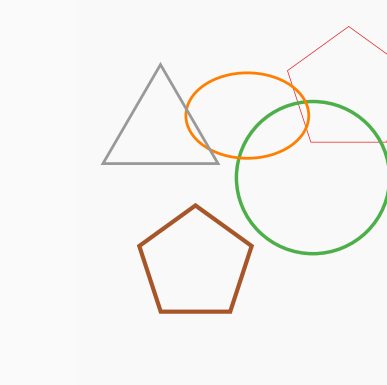[{"shape": "pentagon", "thickness": 0.5, "radius": 0.83, "center": [0.9, 0.765]}, {"shape": "circle", "thickness": 2.5, "radius": 0.99, "center": [0.808, 0.539]}, {"shape": "oval", "thickness": 2, "radius": 0.79, "center": [0.638, 0.7]}, {"shape": "pentagon", "thickness": 3, "radius": 0.76, "center": [0.504, 0.314]}, {"shape": "triangle", "thickness": 2, "radius": 0.86, "center": [0.414, 0.661]}]